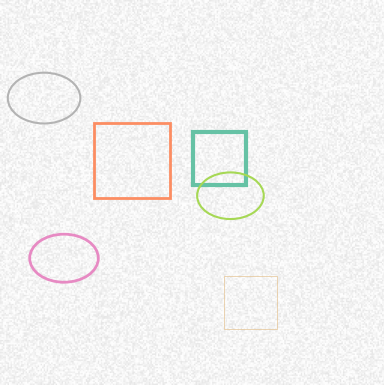[{"shape": "square", "thickness": 3, "radius": 0.35, "center": [0.57, 0.589]}, {"shape": "square", "thickness": 2, "radius": 0.49, "center": [0.343, 0.583]}, {"shape": "oval", "thickness": 2, "radius": 0.45, "center": [0.166, 0.329]}, {"shape": "oval", "thickness": 1.5, "radius": 0.43, "center": [0.599, 0.492]}, {"shape": "square", "thickness": 0.5, "radius": 0.35, "center": [0.651, 0.214]}, {"shape": "oval", "thickness": 1.5, "radius": 0.47, "center": [0.114, 0.745]}]